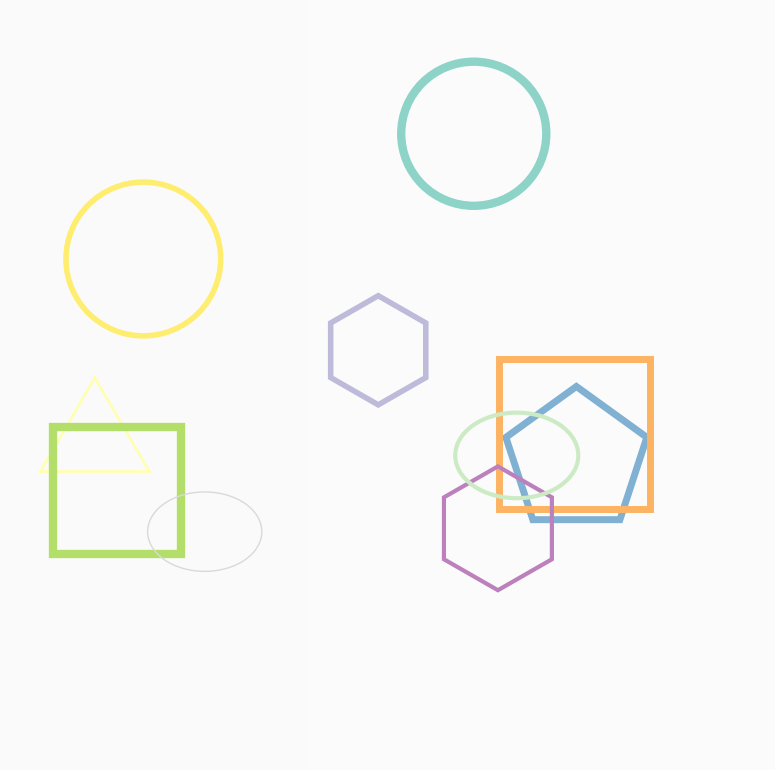[{"shape": "circle", "thickness": 3, "radius": 0.47, "center": [0.611, 0.826]}, {"shape": "triangle", "thickness": 1, "radius": 0.41, "center": [0.122, 0.428]}, {"shape": "hexagon", "thickness": 2, "radius": 0.35, "center": [0.488, 0.545]}, {"shape": "pentagon", "thickness": 2.5, "radius": 0.48, "center": [0.744, 0.402]}, {"shape": "square", "thickness": 2.5, "radius": 0.49, "center": [0.741, 0.436]}, {"shape": "square", "thickness": 3, "radius": 0.41, "center": [0.151, 0.363]}, {"shape": "oval", "thickness": 0.5, "radius": 0.37, "center": [0.264, 0.31]}, {"shape": "hexagon", "thickness": 1.5, "radius": 0.4, "center": [0.642, 0.314]}, {"shape": "oval", "thickness": 1.5, "radius": 0.4, "center": [0.667, 0.409]}, {"shape": "circle", "thickness": 2, "radius": 0.5, "center": [0.185, 0.664]}]